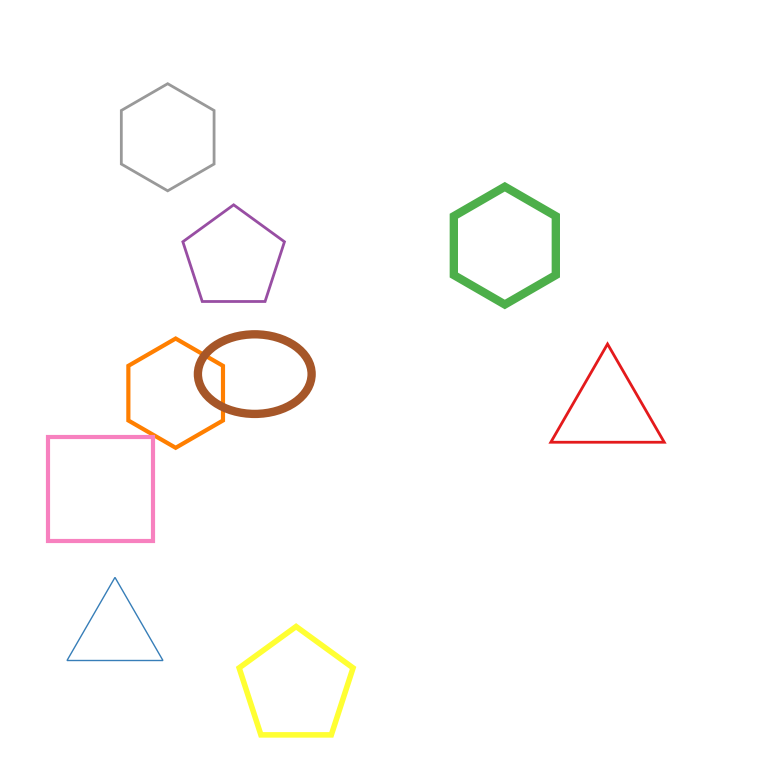[{"shape": "triangle", "thickness": 1, "radius": 0.43, "center": [0.789, 0.468]}, {"shape": "triangle", "thickness": 0.5, "radius": 0.36, "center": [0.149, 0.178]}, {"shape": "hexagon", "thickness": 3, "radius": 0.38, "center": [0.656, 0.681]}, {"shape": "pentagon", "thickness": 1, "radius": 0.35, "center": [0.303, 0.665]}, {"shape": "hexagon", "thickness": 1.5, "radius": 0.35, "center": [0.228, 0.489]}, {"shape": "pentagon", "thickness": 2, "radius": 0.39, "center": [0.385, 0.109]}, {"shape": "oval", "thickness": 3, "radius": 0.37, "center": [0.331, 0.514]}, {"shape": "square", "thickness": 1.5, "radius": 0.34, "center": [0.131, 0.365]}, {"shape": "hexagon", "thickness": 1, "radius": 0.35, "center": [0.218, 0.822]}]